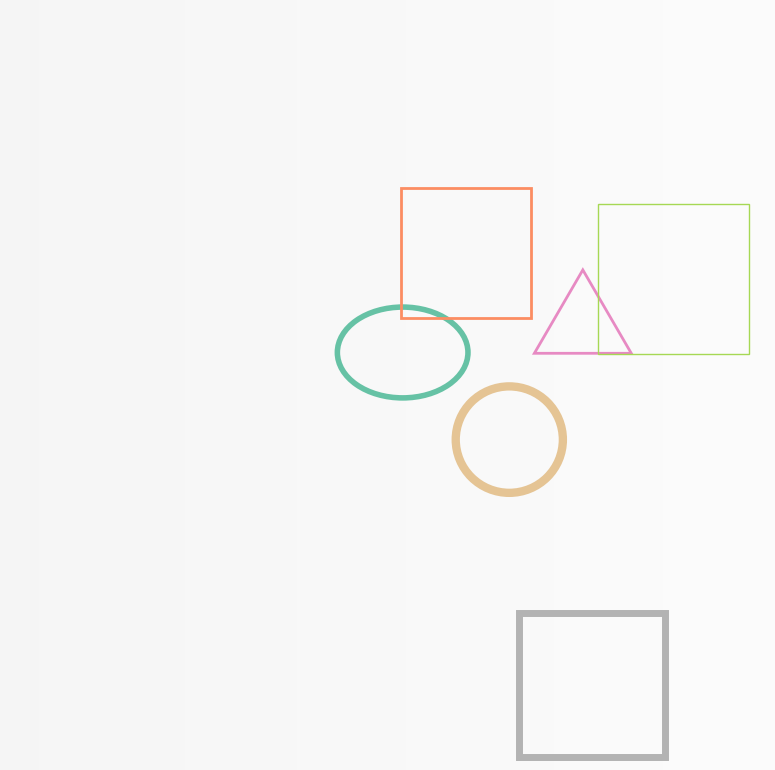[{"shape": "oval", "thickness": 2, "radius": 0.42, "center": [0.52, 0.542]}, {"shape": "square", "thickness": 1, "radius": 0.42, "center": [0.601, 0.671]}, {"shape": "triangle", "thickness": 1, "radius": 0.36, "center": [0.752, 0.577]}, {"shape": "square", "thickness": 0.5, "radius": 0.49, "center": [0.869, 0.637]}, {"shape": "circle", "thickness": 3, "radius": 0.35, "center": [0.657, 0.429]}, {"shape": "square", "thickness": 2.5, "radius": 0.47, "center": [0.764, 0.111]}]